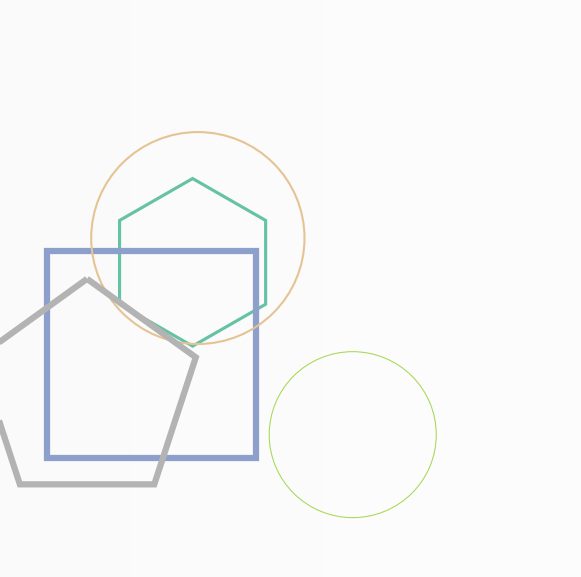[{"shape": "hexagon", "thickness": 1.5, "radius": 0.73, "center": [0.331, 0.545]}, {"shape": "square", "thickness": 3, "radius": 0.9, "center": [0.261, 0.385]}, {"shape": "circle", "thickness": 0.5, "radius": 0.72, "center": [0.607, 0.246]}, {"shape": "circle", "thickness": 1, "radius": 0.92, "center": [0.34, 0.587]}, {"shape": "pentagon", "thickness": 3, "radius": 0.98, "center": [0.15, 0.32]}]